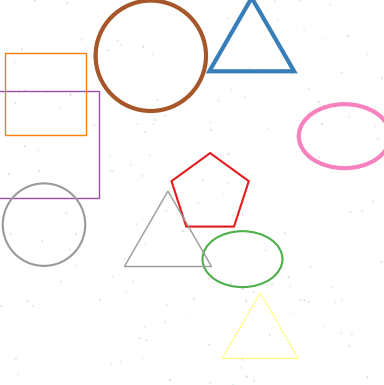[{"shape": "pentagon", "thickness": 1.5, "radius": 0.53, "center": [0.546, 0.497]}, {"shape": "triangle", "thickness": 3, "radius": 0.64, "center": [0.654, 0.878]}, {"shape": "oval", "thickness": 1.5, "radius": 0.52, "center": [0.63, 0.327]}, {"shape": "square", "thickness": 1, "radius": 0.7, "center": [0.116, 0.625]}, {"shape": "square", "thickness": 1, "radius": 0.53, "center": [0.119, 0.756]}, {"shape": "triangle", "thickness": 0.5, "radius": 0.57, "center": [0.676, 0.126]}, {"shape": "circle", "thickness": 3, "radius": 0.72, "center": [0.392, 0.855]}, {"shape": "oval", "thickness": 3, "radius": 0.59, "center": [0.895, 0.646]}, {"shape": "circle", "thickness": 1.5, "radius": 0.54, "center": [0.114, 0.417]}, {"shape": "triangle", "thickness": 1, "radius": 0.65, "center": [0.436, 0.373]}]